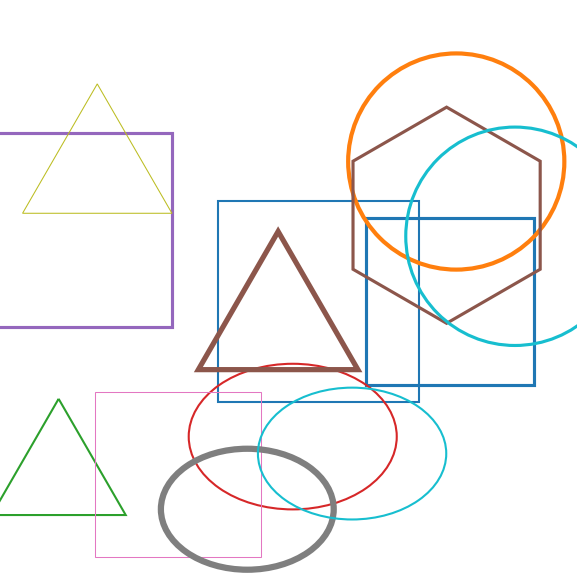[{"shape": "square", "thickness": 1, "radius": 0.87, "center": [0.552, 0.478]}, {"shape": "square", "thickness": 1.5, "radius": 0.72, "center": [0.779, 0.477]}, {"shape": "circle", "thickness": 2, "radius": 0.94, "center": [0.79, 0.719]}, {"shape": "triangle", "thickness": 1, "radius": 0.67, "center": [0.102, 0.174]}, {"shape": "oval", "thickness": 1, "radius": 0.9, "center": [0.507, 0.243]}, {"shape": "square", "thickness": 1.5, "radius": 0.84, "center": [0.131, 0.601]}, {"shape": "triangle", "thickness": 2.5, "radius": 0.8, "center": [0.482, 0.439]}, {"shape": "hexagon", "thickness": 1.5, "radius": 0.94, "center": [0.773, 0.626]}, {"shape": "square", "thickness": 0.5, "radius": 0.72, "center": [0.308, 0.177]}, {"shape": "oval", "thickness": 3, "radius": 0.75, "center": [0.428, 0.117]}, {"shape": "triangle", "thickness": 0.5, "radius": 0.75, "center": [0.168, 0.704]}, {"shape": "oval", "thickness": 1, "radius": 0.82, "center": [0.61, 0.214]}, {"shape": "circle", "thickness": 1.5, "radius": 0.95, "center": [0.892, 0.59]}]